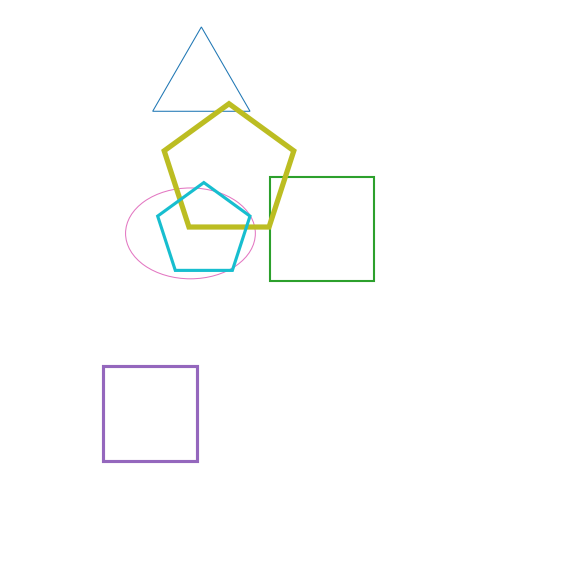[{"shape": "triangle", "thickness": 0.5, "radius": 0.49, "center": [0.349, 0.855]}, {"shape": "square", "thickness": 1, "radius": 0.45, "center": [0.558, 0.602]}, {"shape": "square", "thickness": 1.5, "radius": 0.41, "center": [0.26, 0.283]}, {"shape": "oval", "thickness": 0.5, "radius": 0.56, "center": [0.33, 0.595]}, {"shape": "pentagon", "thickness": 2.5, "radius": 0.59, "center": [0.397, 0.701]}, {"shape": "pentagon", "thickness": 1.5, "radius": 0.42, "center": [0.353, 0.599]}]